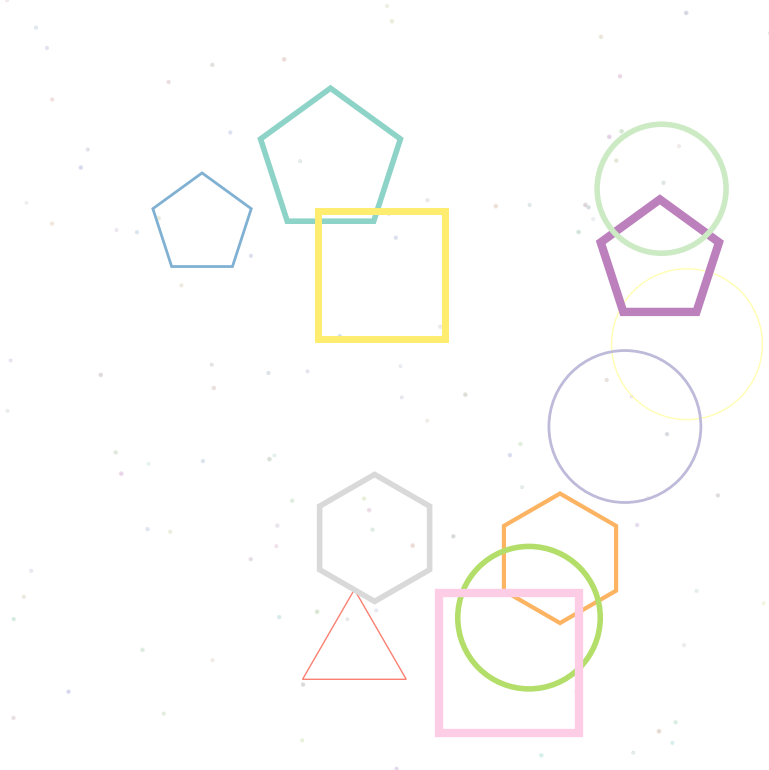[{"shape": "pentagon", "thickness": 2, "radius": 0.48, "center": [0.429, 0.79]}, {"shape": "circle", "thickness": 0.5, "radius": 0.49, "center": [0.892, 0.553]}, {"shape": "circle", "thickness": 1, "radius": 0.49, "center": [0.812, 0.446]}, {"shape": "triangle", "thickness": 0.5, "radius": 0.39, "center": [0.46, 0.157]}, {"shape": "pentagon", "thickness": 1, "radius": 0.34, "center": [0.262, 0.708]}, {"shape": "hexagon", "thickness": 1.5, "radius": 0.42, "center": [0.727, 0.275]}, {"shape": "circle", "thickness": 2, "radius": 0.46, "center": [0.687, 0.198]}, {"shape": "square", "thickness": 3, "radius": 0.45, "center": [0.661, 0.138]}, {"shape": "hexagon", "thickness": 2, "radius": 0.41, "center": [0.487, 0.301]}, {"shape": "pentagon", "thickness": 3, "radius": 0.4, "center": [0.857, 0.66]}, {"shape": "circle", "thickness": 2, "radius": 0.42, "center": [0.859, 0.755]}, {"shape": "square", "thickness": 2.5, "radius": 0.41, "center": [0.496, 0.643]}]